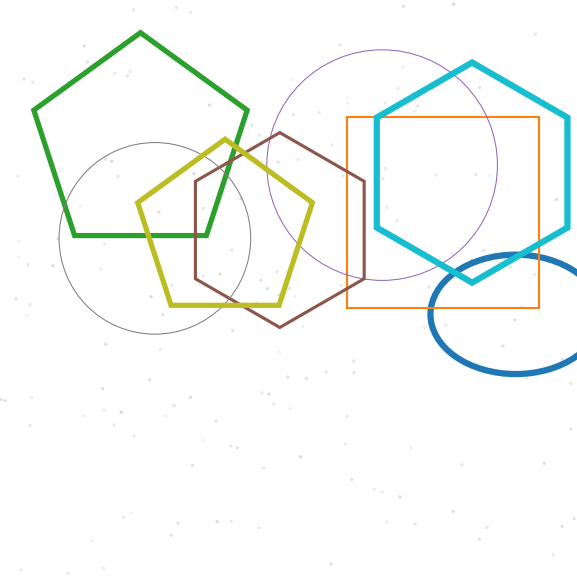[{"shape": "oval", "thickness": 3, "radius": 0.74, "center": [0.893, 0.455]}, {"shape": "square", "thickness": 1, "radius": 0.83, "center": [0.767, 0.631]}, {"shape": "pentagon", "thickness": 2.5, "radius": 0.97, "center": [0.243, 0.748]}, {"shape": "circle", "thickness": 0.5, "radius": 1.0, "center": [0.662, 0.713]}, {"shape": "hexagon", "thickness": 1.5, "radius": 0.84, "center": [0.484, 0.601]}, {"shape": "circle", "thickness": 0.5, "radius": 0.83, "center": [0.268, 0.586]}, {"shape": "pentagon", "thickness": 2.5, "radius": 0.8, "center": [0.39, 0.599]}, {"shape": "hexagon", "thickness": 3, "radius": 0.95, "center": [0.818, 0.7]}]